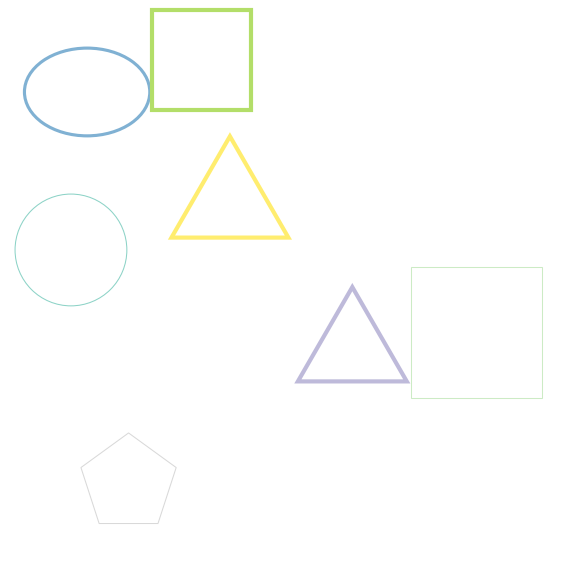[{"shape": "circle", "thickness": 0.5, "radius": 0.48, "center": [0.123, 0.566]}, {"shape": "triangle", "thickness": 2, "radius": 0.54, "center": [0.61, 0.393]}, {"shape": "oval", "thickness": 1.5, "radius": 0.54, "center": [0.151, 0.84]}, {"shape": "square", "thickness": 2, "radius": 0.43, "center": [0.349, 0.895]}, {"shape": "pentagon", "thickness": 0.5, "radius": 0.43, "center": [0.223, 0.163]}, {"shape": "square", "thickness": 0.5, "radius": 0.57, "center": [0.824, 0.424]}, {"shape": "triangle", "thickness": 2, "radius": 0.58, "center": [0.398, 0.646]}]